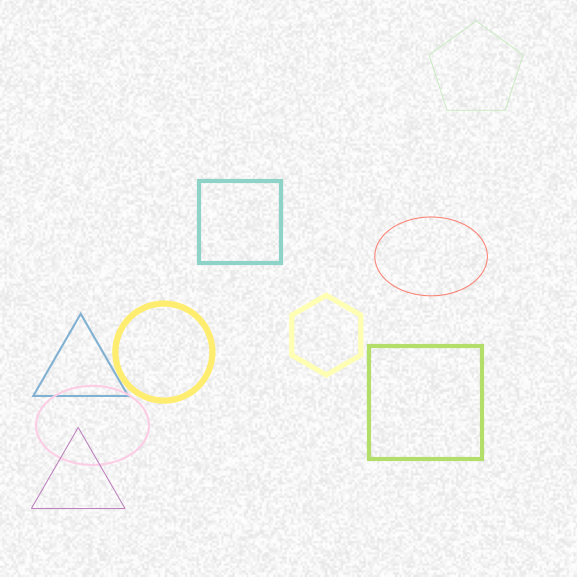[{"shape": "square", "thickness": 2, "radius": 0.35, "center": [0.416, 0.615]}, {"shape": "hexagon", "thickness": 2.5, "radius": 0.35, "center": [0.565, 0.419]}, {"shape": "oval", "thickness": 0.5, "radius": 0.49, "center": [0.746, 0.555]}, {"shape": "triangle", "thickness": 1, "radius": 0.47, "center": [0.14, 0.361]}, {"shape": "square", "thickness": 2, "radius": 0.49, "center": [0.737, 0.302]}, {"shape": "oval", "thickness": 1, "radius": 0.49, "center": [0.16, 0.263]}, {"shape": "triangle", "thickness": 0.5, "radius": 0.47, "center": [0.135, 0.165]}, {"shape": "pentagon", "thickness": 0.5, "radius": 0.43, "center": [0.824, 0.877]}, {"shape": "circle", "thickness": 3, "radius": 0.42, "center": [0.284, 0.389]}]